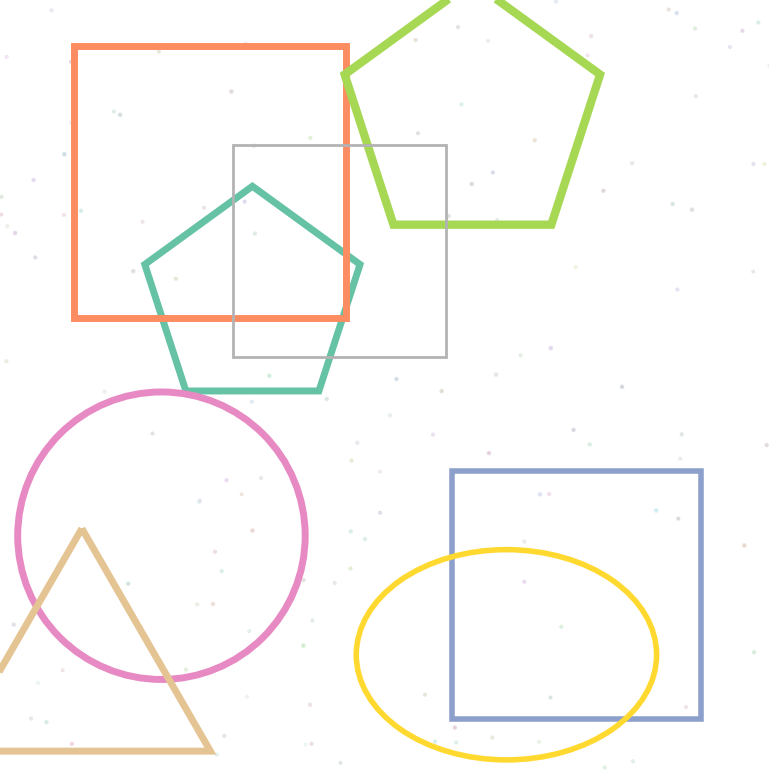[{"shape": "pentagon", "thickness": 2.5, "radius": 0.73, "center": [0.328, 0.611]}, {"shape": "square", "thickness": 2.5, "radius": 0.88, "center": [0.273, 0.764]}, {"shape": "square", "thickness": 2, "radius": 0.81, "center": [0.749, 0.227]}, {"shape": "circle", "thickness": 2.5, "radius": 0.93, "center": [0.21, 0.304]}, {"shape": "pentagon", "thickness": 3, "radius": 0.87, "center": [0.613, 0.849]}, {"shape": "oval", "thickness": 2, "radius": 0.98, "center": [0.658, 0.15]}, {"shape": "triangle", "thickness": 2.5, "radius": 0.96, "center": [0.106, 0.121]}, {"shape": "square", "thickness": 1, "radius": 0.69, "center": [0.441, 0.674]}]